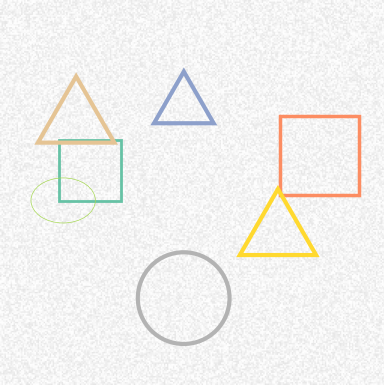[{"shape": "square", "thickness": 2, "radius": 0.4, "center": [0.233, 0.557]}, {"shape": "square", "thickness": 2.5, "radius": 0.51, "center": [0.83, 0.596]}, {"shape": "triangle", "thickness": 3, "radius": 0.45, "center": [0.477, 0.725]}, {"shape": "oval", "thickness": 0.5, "radius": 0.42, "center": [0.164, 0.479]}, {"shape": "triangle", "thickness": 3, "radius": 0.57, "center": [0.722, 0.395]}, {"shape": "triangle", "thickness": 3, "radius": 0.57, "center": [0.198, 0.687]}, {"shape": "circle", "thickness": 3, "radius": 0.6, "center": [0.477, 0.226]}]